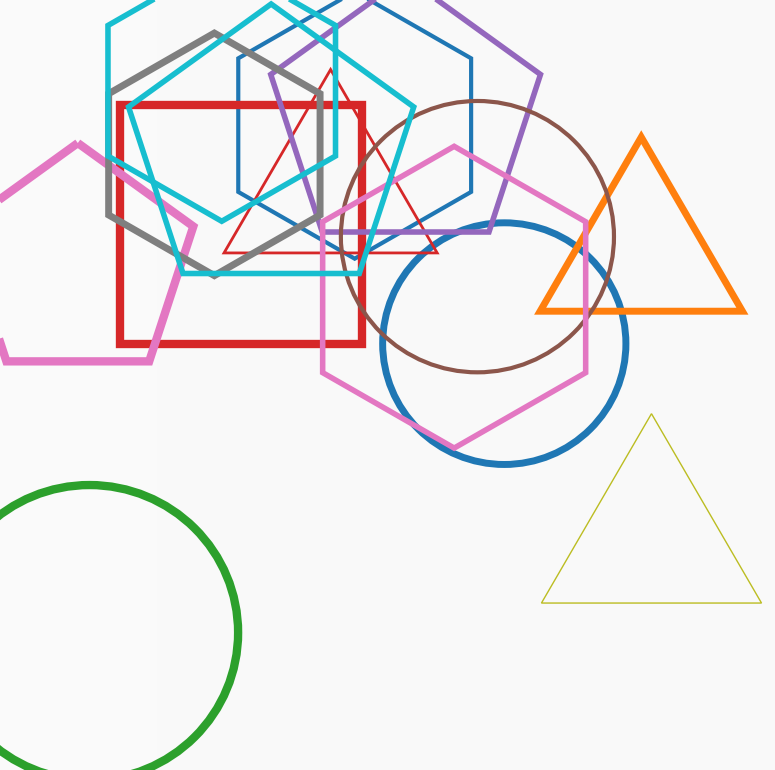[{"shape": "circle", "thickness": 2.5, "radius": 0.78, "center": [0.651, 0.554]}, {"shape": "hexagon", "thickness": 1.5, "radius": 0.87, "center": [0.458, 0.838]}, {"shape": "triangle", "thickness": 2.5, "radius": 0.75, "center": [0.827, 0.671]}, {"shape": "circle", "thickness": 3, "radius": 0.96, "center": [0.116, 0.178]}, {"shape": "triangle", "thickness": 1, "radius": 0.79, "center": [0.427, 0.751]}, {"shape": "square", "thickness": 3, "radius": 0.78, "center": [0.311, 0.708]}, {"shape": "pentagon", "thickness": 2, "radius": 0.91, "center": [0.523, 0.847]}, {"shape": "circle", "thickness": 1.5, "radius": 0.88, "center": [0.616, 0.693]}, {"shape": "hexagon", "thickness": 2, "radius": 0.98, "center": [0.586, 0.614]}, {"shape": "pentagon", "thickness": 3, "radius": 0.78, "center": [0.1, 0.658]}, {"shape": "hexagon", "thickness": 2.5, "radius": 0.79, "center": [0.277, 0.8]}, {"shape": "triangle", "thickness": 0.5, "radius": 0.82, "center": [0.841, 0.299]}, {"shape": "pentagon", "thickness": 2, "radius": 0.97, "center": [0.35, 0.801]}, {"shape": "hexagon", "thickness": 2, "radius": 0.85, "center": [0.286, 0.882]}]